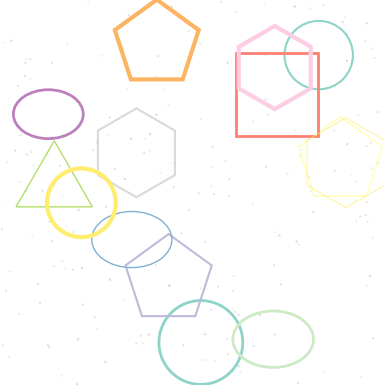[{"shape": "circle", "thickness": 1.5, "radius": 0.44, "center": [0.828, 0.857]}, {"shape": "circle", "thickness": 2, "radius": 0.54, "center": [0.522, 0.11]}, {"shape": "pentagon", "thickness": 1, "radius": 0.57, "center": [0.884, 0.583]}, {"shape": "pentagon", "thickness": 1.5, "radius": 0.59, "center": [0.438, 0.274]}, {"shape": "square", "thickness": 2, "radius": 0.54, "center": [0.719, 0.754]}, {"shape": "oval", "thickness": 1, "radius": 0.52, "center": [0.342, 0.378]}, {"shape": "pentagon", "thickness": 3, "radius": 0.57, "center": [0.407, 0.886]}, {"shape": "triangle", "thickness": 1, "radius": 0.57, "center": [0.141, 0.52]}, {"shape": "hexagon", "thickness": 3, "radius": 0.54, "center": [0.714, 0.824]}, {"shape": "hexagon", "thickness": 1.5, "radius": 0.58, "center": [0.354, 0.603]}, {"shape": "oval", "thickness": 2, "radius": 0.45, "center": [0.125, 0.703]}, {"shape": "oval", "thickness": 2, "radius": 0.52, "center": [0.709, 0.119]}, {"shape": "circle", "thickness": 3, "radius": 0.45, "center": [0.211, 0.473]}, {"shape": "hexagon", "thickness": 0.5, "radius": 0.58, "center": [0.899, 0.577]}]